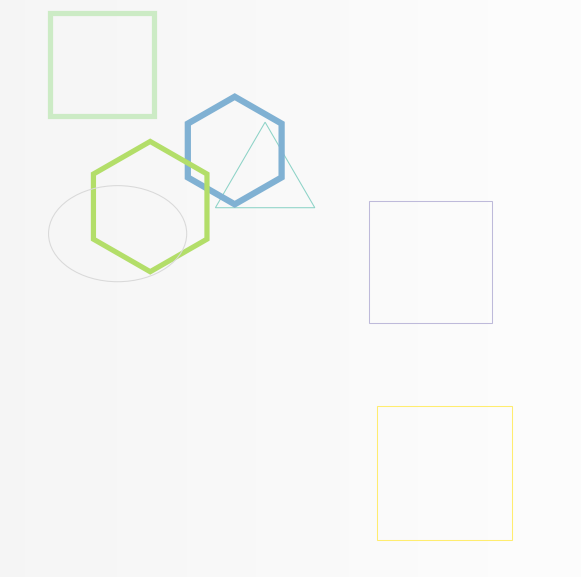[{"shape": "triangle", "thickness": 0.5, "radius": 0.49, "center": [0.456, 0.689]}, {"shape": "square", "thickness": 0.5, "radius": 0.53, "center": [0.741, 0.546]}, {"shape": "hexagon", "thickness": 3, "radius": 0.47, "center": [0.404, 0.739]}, {"shape": "hexagon", "thickness": 2.5, "radius": 0.56, "center": [0.258, 0.641]}, {"shape": "oval", "thickness": 0.5, "radius": 0.59, "center": [0.202, 0.595]}, {"shape": "square", "thickness": 2.5, "radius": 0.45, "center": [0.176, 0.887]}, {"shape": "square", "thickness": 0.5, "radius": 0.58, "center": [0.765, 0.18]}]